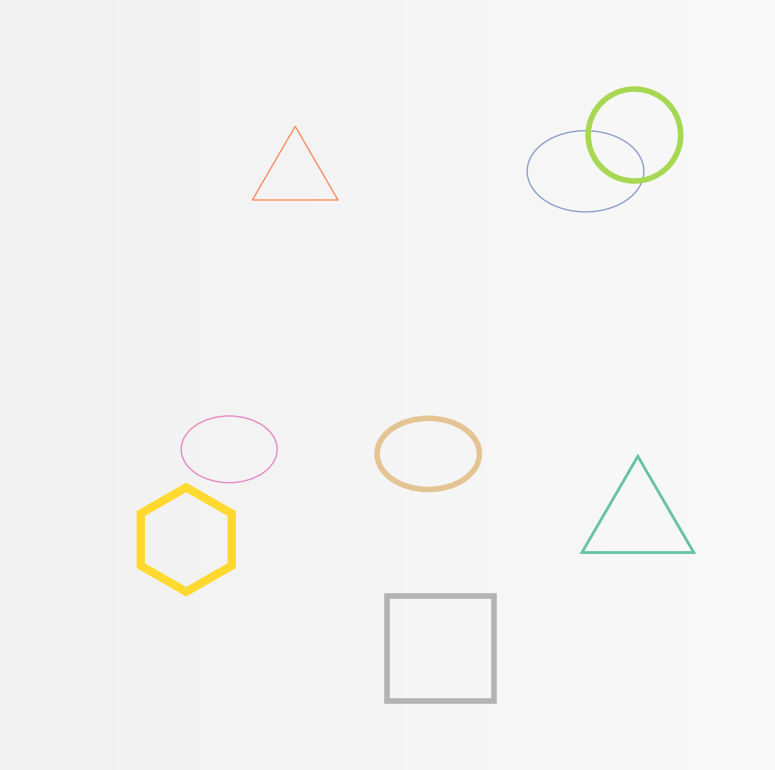[{"shape": "triangle", "thickness": 1, "radius": 0.42, "center": [0.823, 0.324]}, {"shape": "triangle", "thickness": 0.5, "radius": 0.32, "center": [0.381, 0.772]}, {"shape": "oval", "thickness": 0.5, "radius": 0.38, "center": [0.756, 0.778]}, {"shape": "oval", "thickness": 0.5, "radius": 0.31, "center": [0.296, 0.416]}, {"shape": "circle", "thickness": 2, "radius": 0.3, "center": [0.819, 0.825]}, {"shape": "hexagon", "thickness": 3, "radius": 0.34, "center": [0.24, 0.299]}, {"shape": "oval", "thickness": 2, "radius": 0.33, "center": [0.553, 0.411]}, {"shape": "square", "thickness": 2, "radius": 0.34, "center": [0.568, 0.158]}]